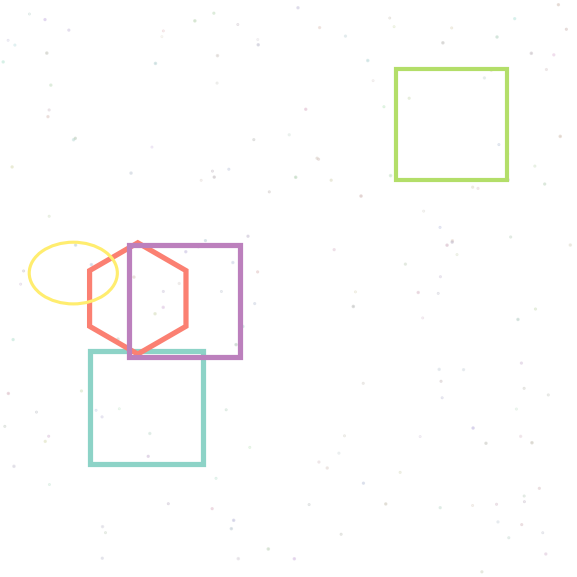[{"shape": "square", "thickness": 2.5, "radius": 0.49, "center": [0.254, 0.293]}, {"shape": "hexagon", "thickness": 2.5, "radius": 0.48, "center": [0.239, 0.482]}, {"shape": "square", "thickness": 2, "radius": 0.48, "center": [0.782, 0.783]}, {"shape": "square", "thickness": 2.5, "radius": 0.48, "center": [0.32, 0.478]}, {"shape": "oval", "thickness": 1.5, "radius": 0.38, "center": [0.127, 0.526]}]